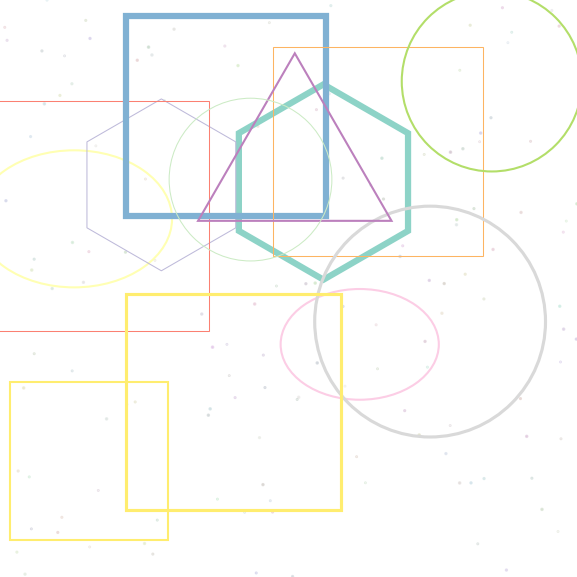[{"shape": "hexagon", "thickness": 3, "radius": 0.85, "center": [0.56, 0.684]}, {"shape": "oval", "thickness": 1, "radius": 0.85, "center": [0.128, 0.62]}, {"shape": "hexagon", "thickness": 0.5, "radius": 0.74, "center": [0.279, 0.679]}, {"shape": "square", "thickness": 0.5, "radius": 0.99, "center": [0.163, 0.625]}, {"shape": "square", "thickness": 3, "radius": 0.87, "center": [0.391, 0.799]}, {"shape": "square", "thickness": 0.5, "radius": 0.91, "center": [0.655, 0.737]}, {"shape": "circle", "thickness": 1, "radius": 0.78, "center": [0.852, 0.858]}, {"shape": "oval", "thickness": 1, "radius": 0.68, "center": [0.623, 0.403]}, {"shape": "circle", "thickness": 1.5, "radius": 1.0, "center": [0.745, 0.442]}, {"shape": "triangle", "thickness": 1, "radius": 0.97, "center": [0.51, 0.713]}, {"shape": "circle", "thickness": 0.5, "radius": 0.7, "center": [0.434, 0.688]}, {"shape": "square", "thickness": 1.5, "radius": 0.93, "center": [0.404, 0.303]}, {"shape": "square", "thickness": 1, "radius": 0.68, "center": [0.154, 0.201]}]